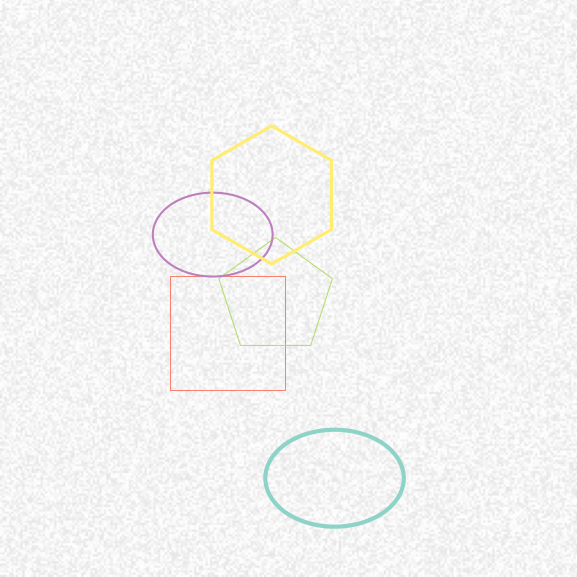[{"shape": "oval", "thickness": 2, "radius": 0.6, "center": [0.579, 0.171]}, {"shape": "square", "thickness": 0.5, "radius": 0.49, "center": [0.394, 0.422]}, {"shape": "pentagon", "thickness": 0.5, "radius": 0.52, "center": [0.477, 0.485]}, {"shape": "oval", "thickness": 1, "radius": 0.52, "center": [0.368, 0.593]}, {"shape": "hexagon", "thickness": 1.5, "radius": 0.6, "center": [0.47, 0.662]}]